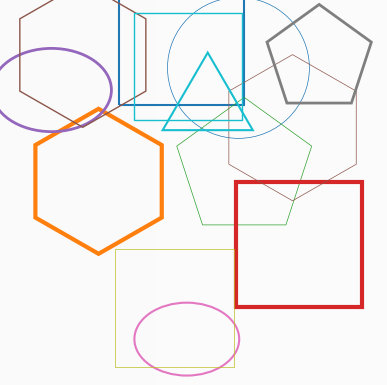[{"shape": "circle", "thickness": 0.5, "radius": 0.92, "center": [0.615, 0.824]}, {"shape": "square", "thickness": 1.5, "radius": 0.81, "center": [0.469, 0.889]}, {"shape": "hexagon", "thickness": 3, "radius": 0.94, "center": [0.254, 0.529]}, {"shape": "pentagon", "thickness": 0.5, "radius": 0.92, "center": [0.63, 0.564]}, {"shape": "square", "thickness": 3, "radius": 0.81, "center": [0.771, 0.364]}, {"shape": "oval", "thickness": 2, "radius": 0.77, "center": [0.133, 0.766]}, {"shape": "hexagon", "thickness": 1, "radius": 0.94, "center": [0.214, 0.857]}, {"shape": "hexagon", "thickness": 0.5, "radius": 0.95, "center": [0.755, 0.668]}, {"shape": "oval", "thickness": 1.5, "radius": 0.68, "center": [0.482, 0.119]}, {"shape": "pentagon", "thickness": 2, "radius": 0.71, "center": [0.824, 0.847]}, {"shape": "square", "thickness": 0.5, "radius": 0.77, "center": [0.45, 0.2]}, {"shape": "square", "thickness": 1, "radius": 0.7, "center": [0.486, 0.828]}, {"shape": "triangle", "thickness": 1.5, "radius": 0.67, "center": [0.536, 0.729]}]